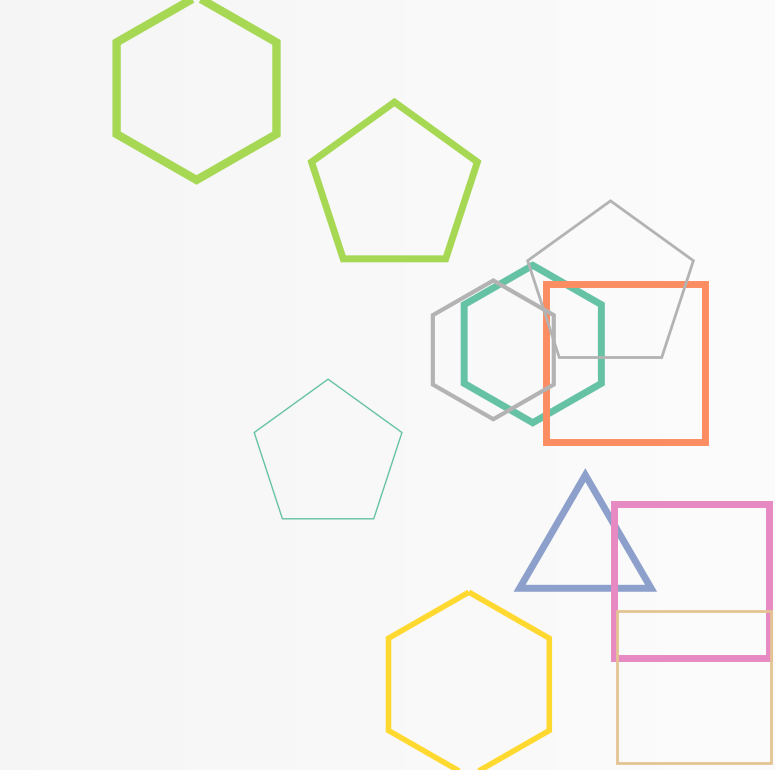[{"shape": "pentagon", "thickness": 0.5, "radius": 0.5, "center": [0.423, 0.407]}, {"shape": "hexagon", "thickness": 2.5, "radius": 0.51, "center": [0.687, 0.553]}, {"shape": "square", "thickness": 2.5, "radius": 0.51, "center": [0.807, 0.529]}, {"shape": "triangle", "thickness": 2.5, "radius": 0.49, "center": [0.755, 0.285]}, {"shape": "square", "thickness": 2.5, "radius": 0.5, "center": [0.893, 0.246]}, {"shape": "pentagon", "thickness": 2.5, "radius": 0.56, "center": [0.509, 0.755]}, {"shape": "hexagon", "thickness": 3, "radius": 0.6, "center": [0.254, 0.885]}, {"shape": "hexagon", "thickness": 2, "radius": 0.6, "center": [0.605, 0.111]}, {"shape": "square", "thickness": 1, "radius": 0.49, "center": [0.896, 0.108]}, {"shape": "hexagon", "thickness": 1.5, "radius": 0.45, "center": [0.637, 0.546]}, {"shape": "pentagon", "thickness": 1, "radius": 0.56, "center": [0.788, 0.627]}]